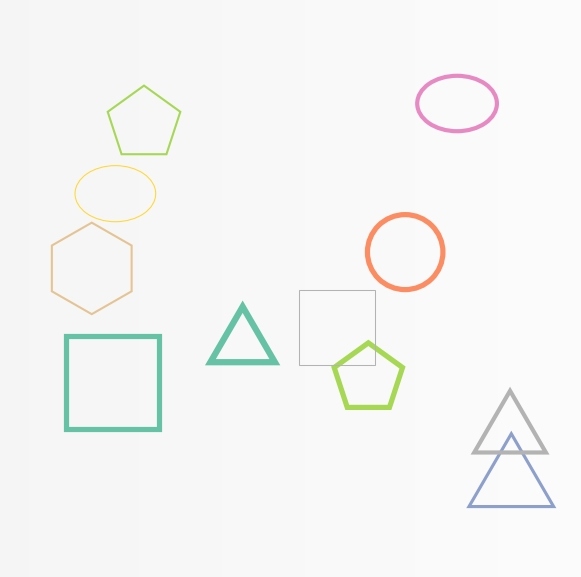[{"shape": "square", "thickness": 2.5, "radius": 0.4, "center": [0.193, 0.337]}, {"shape": "triangle", "thickness": 3, "radius": 0.32, "center": [0.417, 0.404]}, {"shape": "circle", "thickness": 2.5, "radius": 0.32, "center": [0.697, 0.563]}, {"shape": "triangle", "thickness": 1.5, "radius": 0.42, "center": [0.88, 0.164]}, {"shape": "oval", "thickness": 2, "radius": 0.34, "center": [0.786, 0.82]}, {"shape": "pentagon", "thickness": 1, "radius": 0.33, "center": [0.248, 0.785]}, {"shape": "pentagon", "thickness": 2.5, "radius": 0.31, "center": [0.634, 0.344]}, {"shape": "oval", "thickness": 0.5, "radius": 0.35, "center": [0.198, 0.664]}, {"shape": "hexagon", "thickness": 1, "radius": 0.4, "center": [0.158, 0.534]}, {"shape": "square", "thickness": 0.5, "radius": 0.33, "center": [0.58, 0.431]}, {"shape": "triangle", "thickness": 2, "radius": 0.36, "center": [0.878, 0.251]}]